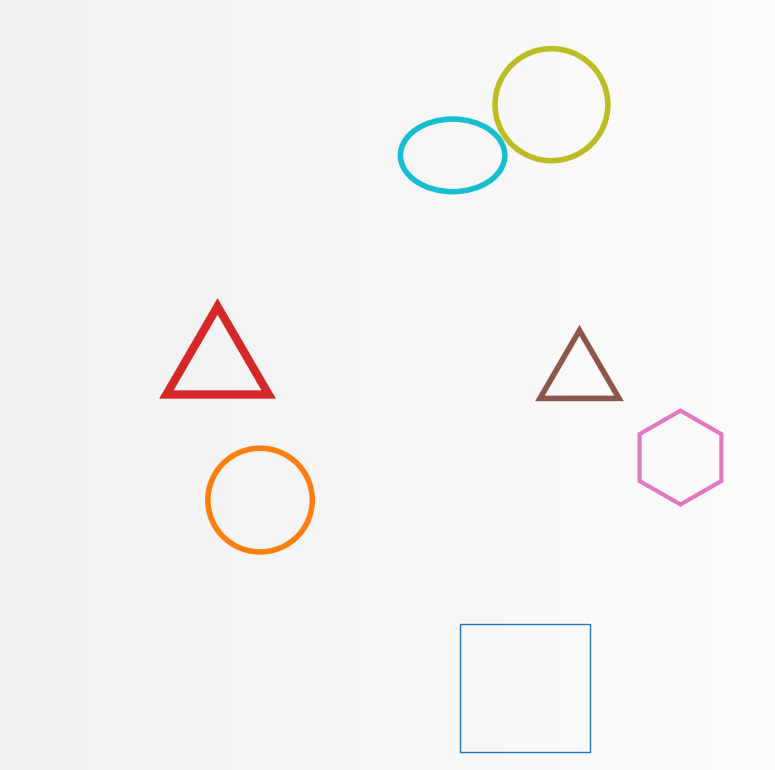[{"shape": "square", "thickness": 0.5, "radius": 0.42, "center": [0.678, 0.107]}, {"shape": "circle", "thickness": 2, "radius": 0.34, "center": [0.336, 0.351]}, {"shape": "triangle", "thickness": 3, "radius": 0.38, "center": [0.281, 0.526]}, {"shape": "triangle", "thickness": 2, "radius": 0.29, "center": [0.748, 0.512]}, {"shape": "hexagon", "thickness": 1.5, "radius": 0.3, "center": [0.878, 0.406]}, {"shape": "circle", "thickness": 2, "radius": 0.36, "center": [0.712, 0.864]}, {"shape": "oval", "thickness": 2, "radius": 0.34, "center": [0.584, 0.798]}]